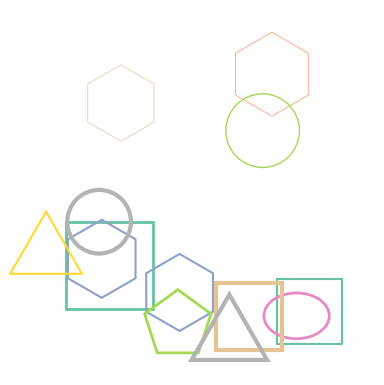[{"shape": "square", "thickness": 2, "radius": 0.57, "center": [0.284, 0.31]}, {"shape": "square", "thickness": 1.5, "radius": 0.42, "center": [0.805, 0.19]}, {"shape": "hexagon", "thickness": 0.5, "radius": 0.54, "center": [0.706, 0.807]}, {"shape": "hexagon", "thickness": 1.5, "radius": 0.51, "center": [0.264, 0.328]}, {"shape": "hexagon", "thickness": 1.5, "radius": 0.5, "center": [0.466, 0.24]}, {"shape": "oval", "thickness": 2, "radius": 0.42, "center": [0.77, 0.18]}, {"shape": "pentagon", "thickness": 2, "radius": 0.45, "center": [0.462, 0.157]}, {"shape": "circle", "thickness": 1, "radius": 0.48, "center": [0.682, 0.661]}, {"shape": "triangle", "thickness": 1.5, "radius": 0.54, "center": [0.12, 0.343]}, {"shape": "hexagon", "thickness": 0.5, "radius": 0.5, "center": [0.314, 0.732]}, {"shape": "square", "thickness": 3, "radius": 0.43, "center": [0.647, 0.178]}, {"shape": "circle", "thickness": 3, "radius": 0.41, "center": [0.257, 0.424]}, {"shape": "triangle", "thickness": 3, "radius": 0.57, "center": [0.596, 0.122]}]